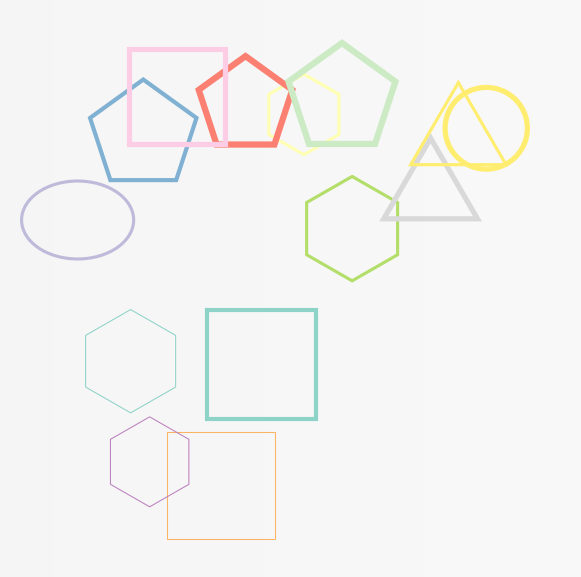[{"shape": "hexagon", "thickness": 0.5, "radius": 0.45, "center": [0.225, 0.374]}, {"shape": "square", "thickness": 2, "radius": 0.47, "center": [0.45, 0.368]}, {"shape": "hexagon", "thickness": 1.5, "radius": 0.35, "center": [0.523, 0.801]}, {"shape": "oval", "thickness": 1.5, "radius": 0.48, "center": [0.134, 0.618]}, {"shape": "pentagon", "thickness": 3, "radius": 0.42, "center": [0.422, 0.817]}, {"shape": "pentagon", "thickness": 2, "radius": 0.48, "center": [0.246, 0.765]}, {"shape": "square", "thickness": 0.5, "radius": 0.46, "center": [0.38, 0.159]}, {"shape": "hexagon", "thickness": 1.5, "radius": 0.45, "center": [0.606, 0.603]}, {"shape": "square", "thickness": 2.5, "radius": 0.41, "center": [0.305, 0.832]}, {"shape": "triangle", "thickness": 2.5, "radius": 0.47, "center": [0.741, 0.667]}, {"shape": "hexagon", "thickness": 0.5, "radius": 0.39, "center": [0.257, 0.199]}, {"shape": "pentagon", "thickness": 3, "radius": 0.48, "center": [0.588, 0.828]}, {"shape": "triangle", "thickness": 1.5, "radius": 0.47, "center": [0.789, 0.761]}, {"shape": "circle", "thickness": 2.5, "radius": 0.35, "center": [0.837, 0.777]}]